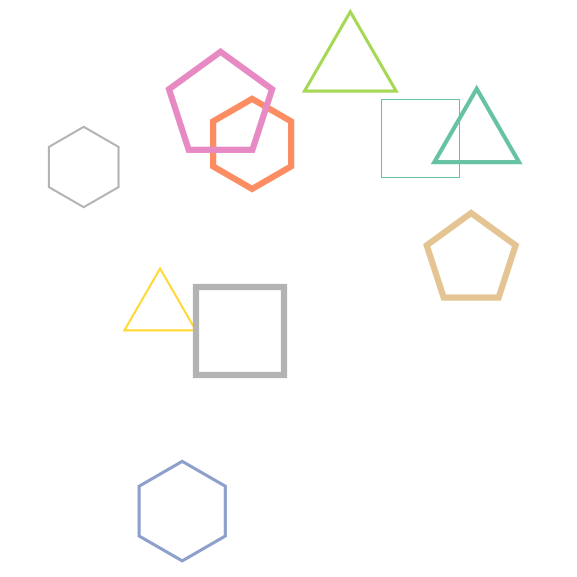[{"shape": "square", "thickness": 0.5, "radius": 0.34, "center": [0.727, 0.76]}, {"shape": "triangle", "thickness": 2, "radius": 0.42, "center": [0.825, 0.761]}, {"shape": "hexagon", "thickness": 3, "radius": 0.39, "center": [0.437, 0.75]}, {"shape": "hexagon", "thickness": 1.5, "radius": 0.43, "center": [0.316, 0.114]}, {"shape": "pentagon", "thickness": 3, "radius": 0.47, "center": [0.382, 0.816]}, {"shape": "triangle", "thickness": 1.5, "radius": 0.46, "center": [0.607, 0.887]}, {"shape": "triangle", "thickness": 1, "radius": 0.36, "center": [0.277, 0.463]}, {"shape": "pentagon", "thickness": 3, "radius": 0.4, "center": [0.816, 0.549]}, {"shape": "square", "thickness": 3, "radius": 0.38, "center": [0.416, 0.425]}, {"shape": "hexagon", "thickness": 1, "radius": 0.35, "center": [0.145, 0.71]}]